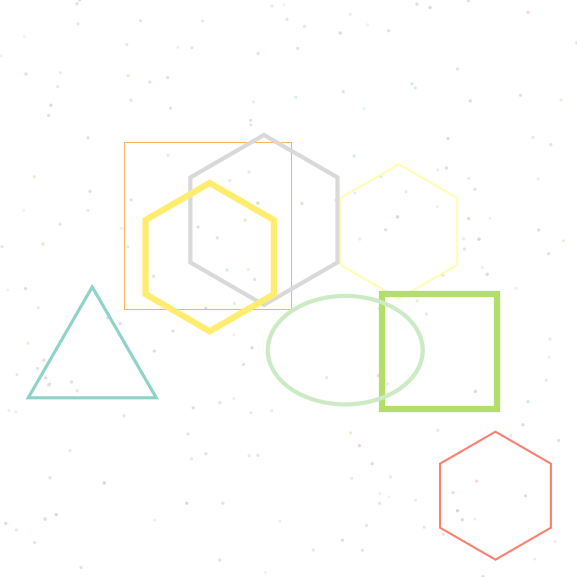[{"shape": "triangle", "thickness": 1.5, "radius": 0.64, "center": [0.16, 0.374]}, {"shape": "hexagon", "thickness": 1, "radius": 0.58, "center": [0.691, 0.598]}, {"shape": "hexagon", "thickness": 1, "radius": 0.55, "center": [0.858, 0.141]}, {"shape": "square", "thickness": 0.5, "radius": 0.72, "center": [0.359, 0.609]}, {"shape": "square", "thickness": 3, "radius": 0.5, "center": [0.761, 0.391]}, {"shape": "hexagon", "thickness": 2, "radius": 0.74, "center": [0.457, 0.618]}, {"shape": "oval", "thickness": 2, "radius": 0.67, "center": [0.598, 0.393]}, {"shape": "hexagon", "thickness": 3, "radius": 0.64, "center": [0.363, 0.554]}]